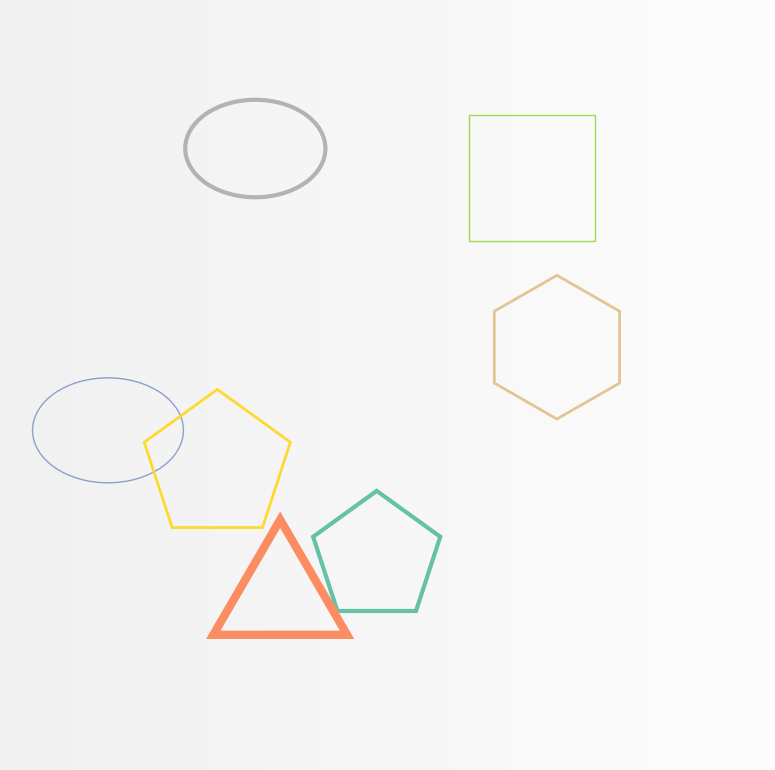[{"shape": "pentagon", "thickness": 1.5, "radius": 0.43, "center": [0.486, 0.276]}, {"shape": "triangle", "thickness": 3, "radius": 0.5, "center": [0.362, 0.225]}, {"shape": "oval", "thickness": 0.5, "radius": 0.49, "center": [0.139, 0.441]}, {"shape": "square", "thickness": 0.5, "radius": 0.41, "center": [0.686, 0.769]}, {"shape": "pentagon", "thickness": 1, "radius": 0.5, "center": [0.28, 0.395]}, {"shape": "hexagon", "thickness": 1, "radius": 0.47, "center": [0.719, 0.549]}, {"shape": "oval", "thickness": 1.5, "radius": 0.45, "center": [0.329, 0.807]}]